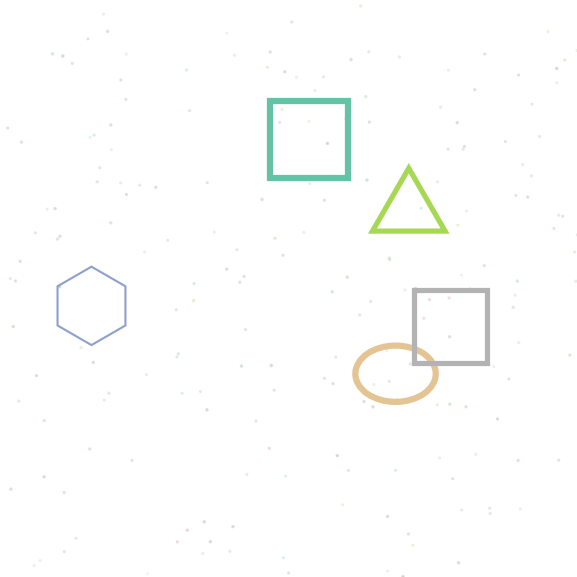[{"shape": "square", "thickness": 3, "radius": 0.33, "center": [0.535, 0.758]}, {"shape": "hexagon", "thickness": 1, "radius": 0.34, "center": [0.158, 0.469]}, {"shape": "triangle", "thickness": 2.5, "radius": 0.36, "center": [0.708, 0.635]}, {"shape": "oval", "thickness": 3, "radius": 0.35, "center": [0.685, 0.352]}, {"shape": "square", "thickness": 2.5, "radius": 0.32, "center": [0.78, 0.433]}]